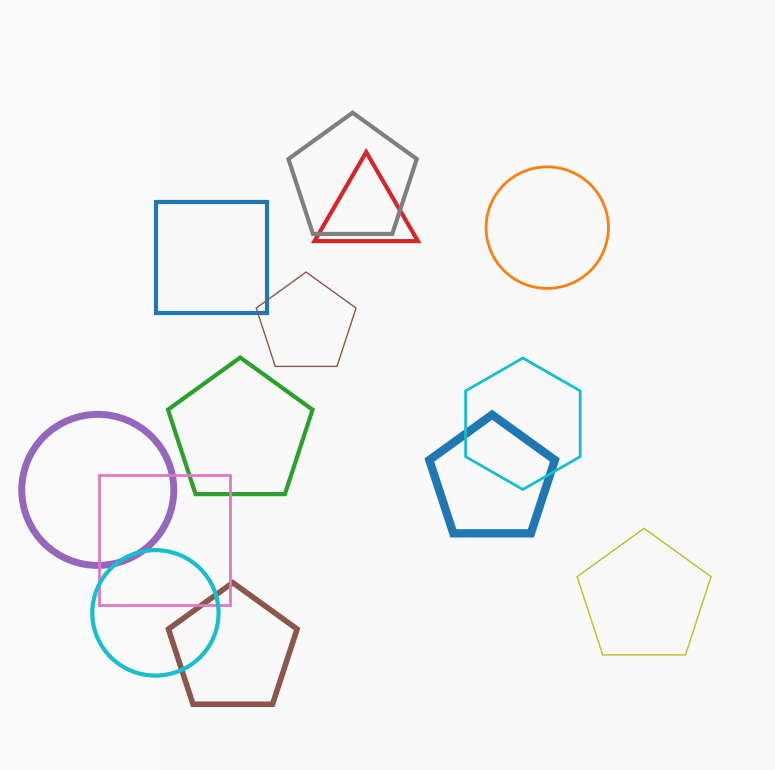[{"shape": "pentagon", "thickness": 3, "radius": 0.43, "center": [0.635, 0.376]}, {"shape": "square", "thickness": 1.5, "radius": 0.36, "center": [0.273, 0.666]}, {"shape": "circle", "thickness": 1, "radius": 0.39, "center": [0.706, 0.704]}, {"shape": "pentagon", "thickness": 1.5, "radius": 0.49, "center": [0.31, 0.438]}, {"shape": "triangle", "thickness": 1.5, "radius": 0.39, "center": [0.473, 0.725]}, {"shape": "circle", "thickness": 2.5, "radius": 0.49, "center": [0.126, 0.364]}, {"shape": "pentagon", "thickness": 2, "radius": 0.44, "center": [0.3, 0.156]}, {"shape": "pentagon", "thickness": 0.5, "radius": 0.34, "center": [0.395, 0.579]}, {"shape": "square", "thickness": 1, "radius": 0.42, "center": [0.213, 0.299]}, {"shape": "pentagon", "thickness": 1.5, "radius": 0.44, "center": [0.455, 0.767]}, {"shape": "pentagon", "thickness": 0.5, "radius": 0.45, "center": [0.831, 0.223]}, {"shape": "hexagon", "thickness": 1, "radius": 0.43, "center": [0.675, 0.45]}, {"shape": "circle", "thickness": 1.5, "radius": 0.41, "center": [0.201, 0.204]}]